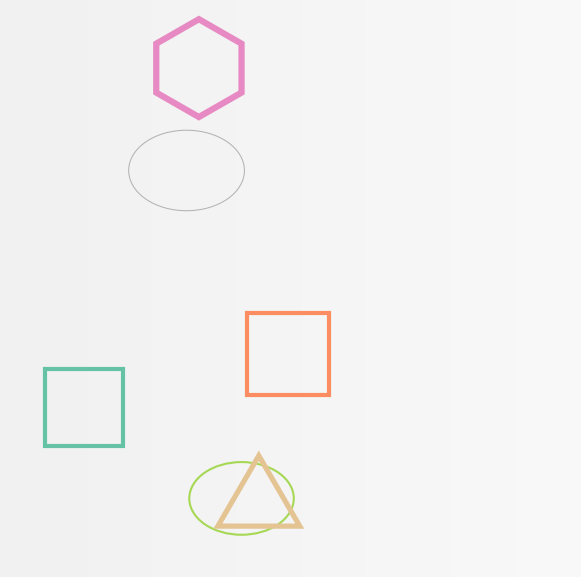[{"shape": "square", "thickness": 2, "radius": 0.33, "center": [0.144, 0.293]}, {"shape": "square", "thickness": 2, "radius": 0.36, "center": [0.496, 0.385]}, {"shape": "hexagon", "thickness": 3, "radius": 0.42, "center": [0.342, 0.881]}, {"shape": "oval", "thickness": 1, "radius": 0.45, "center": [0.416, 0.136]}, {"shape": "triangle", "thickness": 2.5, "radius": 0.41, "center": [0.445, 0.129]}, {"shape": "oval", "thickness": 0.5, "radius": 0.5, "center": [0.321, 0.704]}]